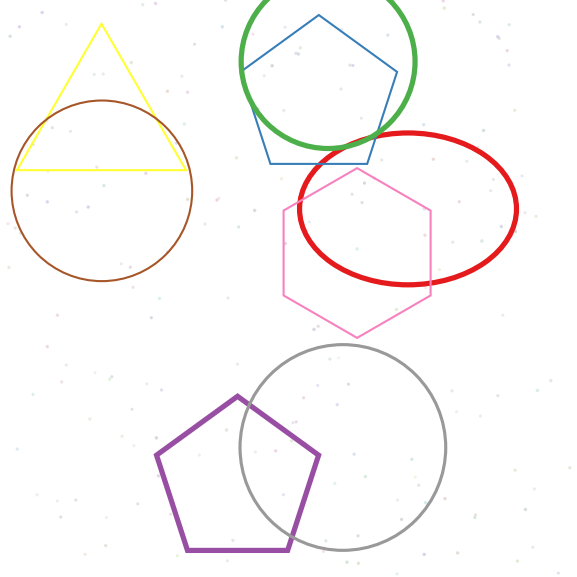[{"shape": "oval", "thickness": 2.5, "radius": 0.94, "center": [0.707, 0.637]}, {"shape": "pentagon", "thickness": 1, "radius": 0.71, "center": [0.552, 0.831]}, {"shape": "circle", "thickness": 2.5, "radius": 0.75, "center": [0.568, 0.893]}, {"shape": "pentagon", "thickness": 2.5, "radius": 0.74, "center": [0.411, 0.165]}, {"shape": "triangle", "thickness": 1, "radius": 0.85, "center": [0.176, 0.789]}, {"shape": "circle", "thickness": 1, "radius": 0.78, "center": [0.176, 0.669]}, {"shape": "hexagon", "thickness": 1, "radius": 0.73, "center": [0.618, 0.561]}, {"shape": "circle", "thickness": 1.5, "radius": 0.89, "center": [0.594, 0.224]}]